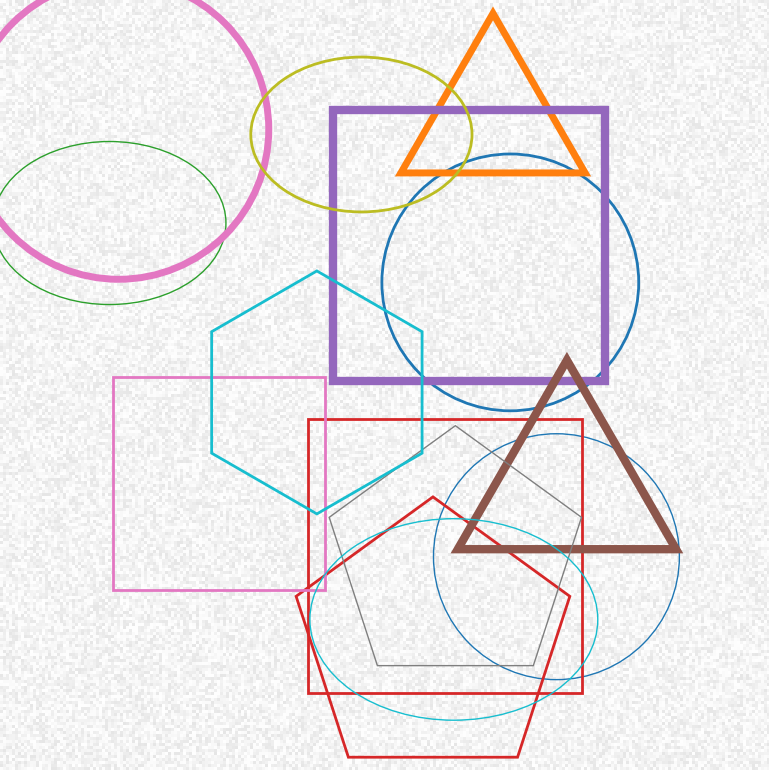[{"shape": "circle", "thickness": 0.5, "radius": 0.8, "center": [0.723, 0.277]}, {"shape": "circle", "thickness": 1, "radius": 0.83, "center": [0.663, 0.633]}, {"shape": "triangle", "thickness": 2.5, "radius": 0.69, "center": [0.64, 0.844]}, {"shape": "oval", "thickness": 0.5, "radius": 0.76, "center": [0.142, 0.71]}, {"shape": "pentagon", "thickness": 1, "radius": 0.93, "center": [0.562, 0.168]}, {"shape": "square", "thickness": 1, "radius": 0.89, "center": [0.578, 0.278]}, {"shape": "square", "thickness": 3, "radius": 0.88, "center": [0.609, 0.681]}, {"shape": "triangle", "thickness": 3, "radius": 0.82, "center": [0.736, 0.369]}, {"shape": "square", "thickness": 1, "radius": 0.69, "center": [0.284, 0.372]}, {"shape": "circle", "thickness": 2.5, "radius": 0.97, "center": [0.154, 0.832]}, {"shape": "pentagon", "thickness": 0.5, "radius": 0.86, "center": [0.591, 0.275]}, {"shape": "oval", "thickness": 1, "radius": 0.72, "center": [0.469, 0.825]}, {"shape": "hexagon", "thickness": 1, "radius": 0.79, "center": [0.412, 0.49]}, {"shape": "oval", "thickness": 0.5, "radius": 0.93, "center": [0.589, 0.196]}]